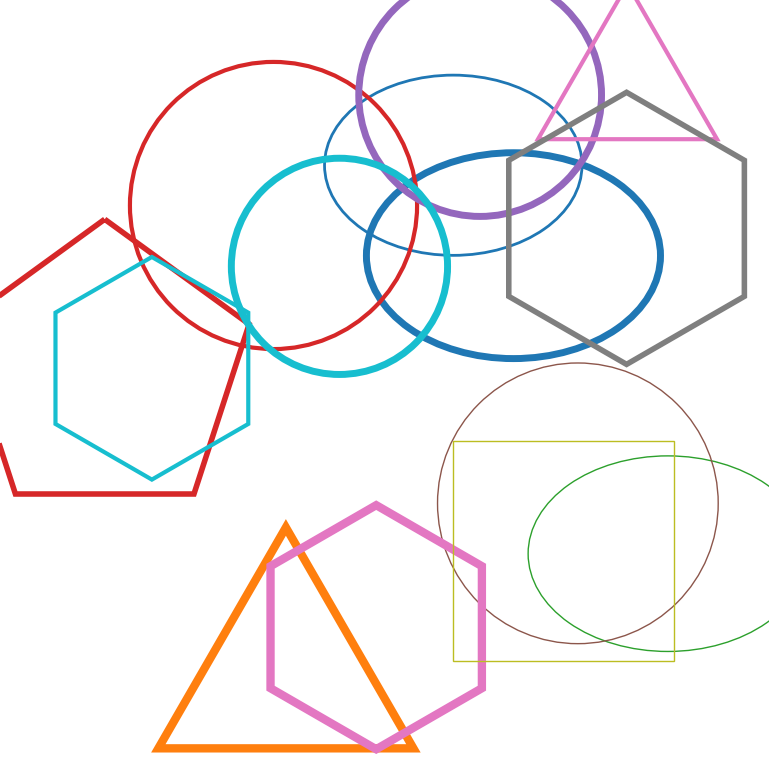[{"shape": "oval", "thickness": 1, "radius": 0.84, "center": [0.589, 0.785]}, {"shape": "oval", "thickness": 2.5, "radius": 0.95, "center": [0.667, 0.668]}, {"shape": "triangle", "thickness": 3, "radius": 0.96, "center": [0.371, 0.124]}, {"shape": "oval", "thickness": 0.5, "radius": 0.91, "center": [0.867, 0.281]}, {"shape": "circle", "thickness": 1.5, "radius": 0.93, "center": [0.355, 0.733]}, {"shape": "pentagon", "thickness": 2, "radius": 0.99, "center": [0.136, 0.518]}, {"shape": "circle", "thickness": 2.5, "radius": 0.79, "center": [0.624, 0.877]}, {"shape": "circle", "thickness": 0.5, "radius": 0.91, "center": [0.75, 0.346]}, {"shape": "triangle", "thickness": 1.5, "radius": 0.67, "center": [0.815, 0.886]}, {"shape": "hexagon", "thickness": 3, "radius": 0.79, "center": [0.489, 0.185]}, {"shape": "hexagon", "thickness": 2, "radius": 0.88, "center": [0.814, 0.703]}, {"shape": "square", "thickness": 0.5, "radius": 0.72, "center": [0.732, 0.284]}, {"shape": "circle", "thickness": 2.5, "radius": 0.7, "center": [0.441, 0.654]}, {"shape": "hexagon", "thickness": 1.5, "radius": 0.72, "center": [0.197, 0.522]}]